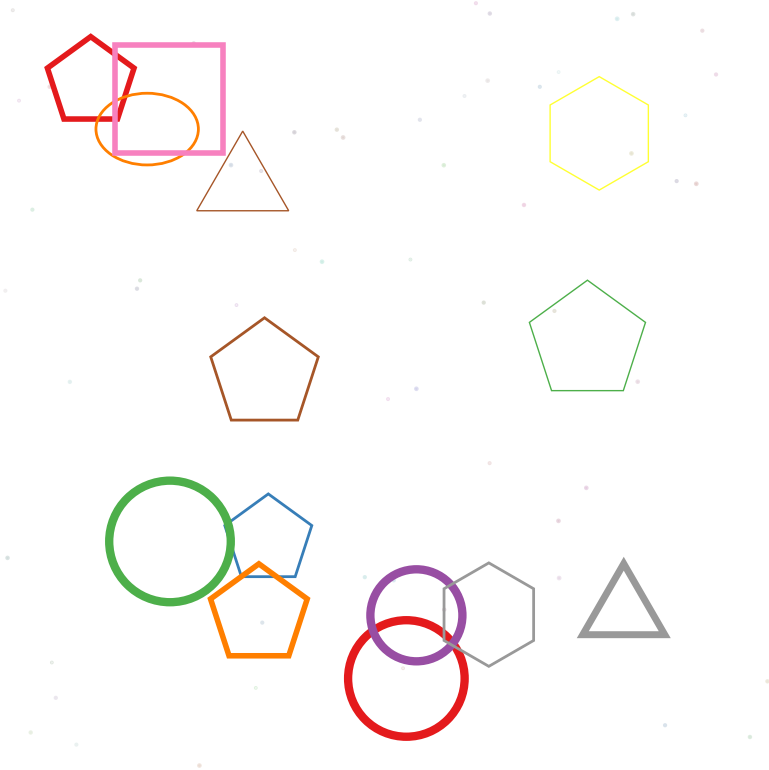[{"shape": "circle", "thickness": 3, "radius": 0.38, "center": [0.528, 0.119]}, {"shape": "pentagon", "thickness": 2, "radius": 0.3, "center": [0.118, 0.893]}, {"shape": "pentagon", "thickness": 1, "radius": 0.3, "center": [0.348, 0.299]}, {"shape": "pentagon", "thickness": 0.5, "radius": 0.4, "center": [0.763, 0.557]}, {"shape": "circle", "thickness": 3, "radius": 0.39, "center": [0.221, 0.297]}, {"shape": "circle", "thickness": 3, "radius": 0.3, "center": [0.541, 0.201]}, {"shape": "oval", "thickness": 1, "radius": 0.33, "center": [0.191, 0.832]}, {"shape": "pentagon", "thickness": 2, "radius": 0.33, "center": [0.336, 0.202]}, {"shape": "hexagon", "thickness": 0.5, "radius": 0.37, "center": [0.778, 0.827]}, {"shape": "pentagon", "thickness": 1, "radius": 0.37, "center": [0.344, 0.514]}, {"shape": "triangle", "thickness": 0.5, "radius": 0.34, "center": [0.315, 0.761]}, {"shape": "square", "thickness": 2, "radius": 0.35, "center": [0.219, 0.872]}, {"shape": "hexagon", "thickness": 1, "radius": 0.34, "center": [0.635, 0.202]}, {"shape": "triangle", "thickness": 2.5, "radius": 0.31, "center": [0.81, 0.206]}]